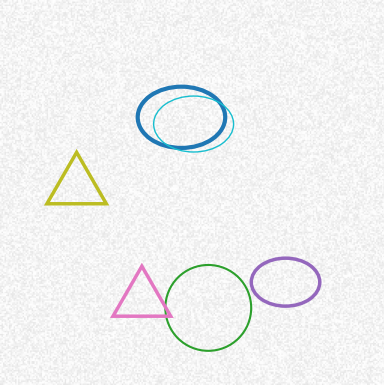[{"shape": "oval", "thickness": 3, "radius": 0.57, "center": [0.471, 0.695]}, {"shape": "circle", "thickness": 1.5, "radius": 0.56, "center": [0.541, 0.2]}, {"shape": "oval", "thickness": 2.5, "radius": 0.44, "center": [0.742, 0.267]}, {"shape": "triangle", "thickness": 2.5, "radius": 0.43, "center": [0.368, 0.222]}, {"shape": "triangle", "thickness": 2.5, "radius": 0.45, "center": [0.199, 0.515]}, {"shape": "oval", "thickness": 1, "radius": 0.52, "center": [0.503, 0.678]}]